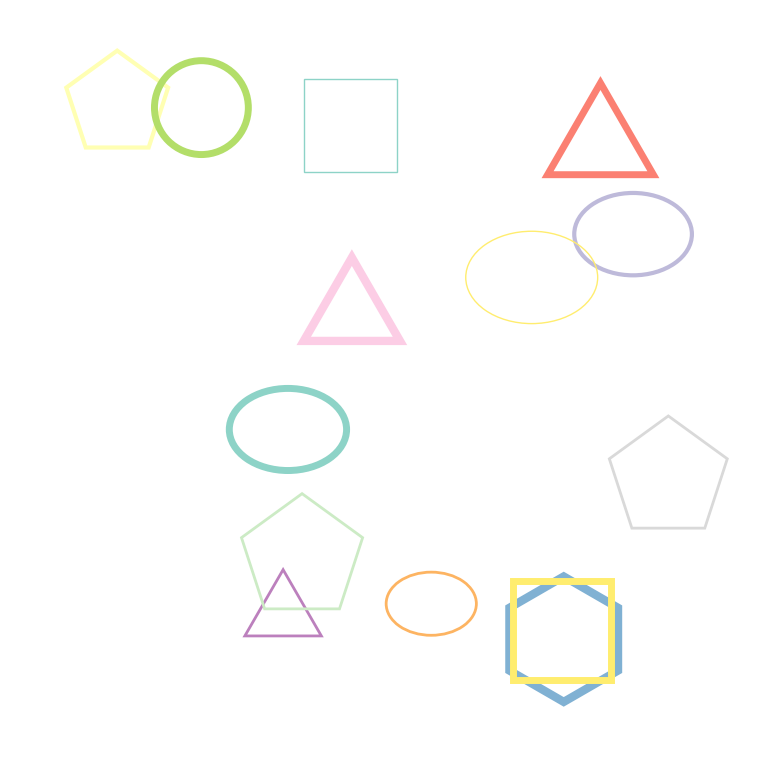[{"shape": "square", "thickness": 0.5, "radius": 0.3, "center": [0.455, 0.838]}, {"shape": "oval", "thickness": 2.5, "radius": 0.38, "center": [0.374, 0.442]}, {"shape": "pentagon", "thickness": 1.5, "radius": 0.35, "center": [0.152, 0.865]}, {"shape": "oval", "thickness": 1.5, "radius": 0.38, "center": [0.822, 0.696]}, {"shape": "triangle", "thickness": 2.5, "radius": 0.4, "center": [0.78, 0.813]}, {"shape": "hexagon", "thickness": 3, "radius": 0.41, "center": [0.732, 0.17]}, {"shape": "oval", "thickness": 1, "radius": 0.29, "center": [0.56, 0.216]}, {"shape": "circle", "thickness": 2.5, "radius": 0.3, "center": [0.262, 0.86]}, {"shape": "triangle", "thickness": 3, "radius": 0.36, "center": [0.457, 0.593]}, {"shape": "pentagon", "thickness": 1, "radius": 0.4, "center": [0.868, 0.379]}, {"shape": "triangle", "thickness": 1, "radius": 0.29, "center": [0.368, 0.203]}, {"shape": "pentagon", "thickness": 1, "radius": 0.41, "center": [0.392, 0.276]}, {"shape": "square", "thickness": 2.5, "radius": 0.32, "center": [0.73, 0.181]}, {"shape": "oval", "thickness": 0.5, "radius": 0.43, "center": [0.691, 0.64]}]